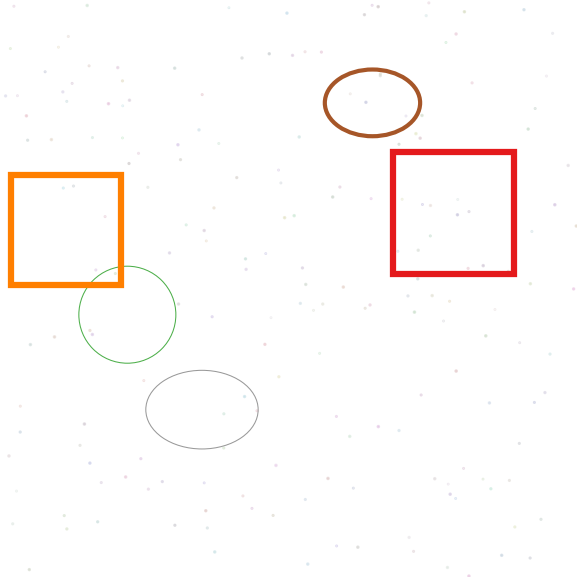[{"shape": "square", "thickness": 3, "radius": 0.52, "center": [0.786, 0.63]}, {"shape": "circle", "thickness": 0.5, "radius": 0.42, "center": [0.221, 0.454]}, {"shape": "square", "thickness": 3, "radius": 0.48, "center": [0.114, 0.6]}, {"shape": "oval", "thickness": 2, "radius": 0.41, "center": [0.645, 0.821]}, {"shape": "oval", "thickness": 0.5, "radius": 0.49, "center": [0.35, 0.29]}]